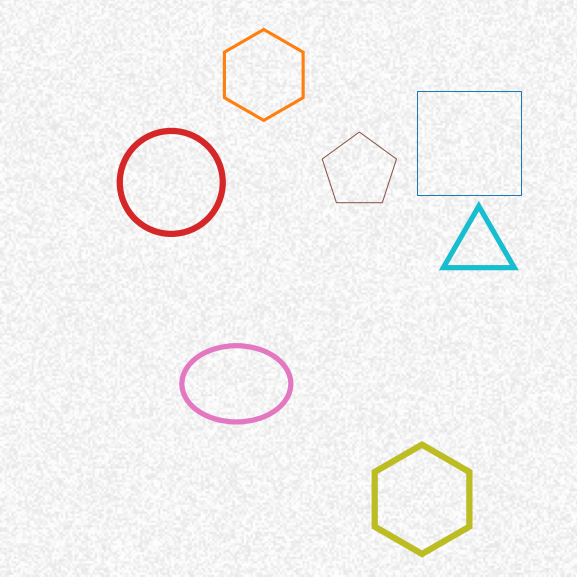[{"shape": "square", "thickness": 0.5, "radius": 0.45, "center": [0.812, 0.752]}, {"shape": "hexagon", "thickness": 1.5, "radius": 0.39, "center": [0.457, 0.869]}, {"shape": "circle", "thickness": 3, "radius": 0.45, "center": [0.297, 0.683]}, {"shape": "pentagon", "thickness": 0.5, "radius": 0.34, "center": [0.622, 0.703]}, {"shape": "oval", "thickness": 2.5, "radius": 0.47, "center": [0.409, 0.334]}, {"shape": "hexagon", "thickness": 3, "radius": 0.47, "center": [0.731, 0.135]}, {"shape": "triangle", "thickness": 2.5, "radius": 0.35, "center": [0.829, 0.571]}]